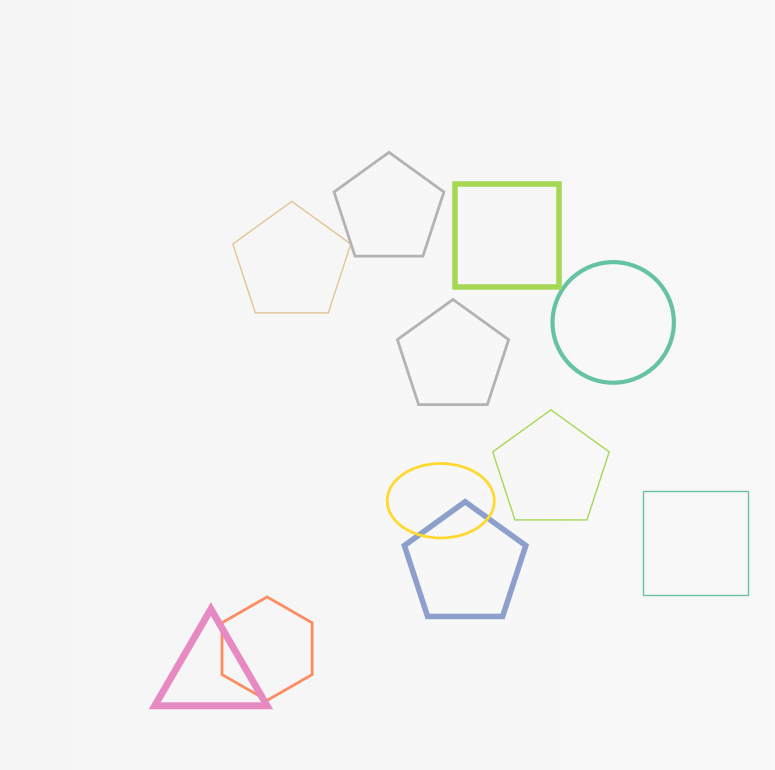[{"shape": "square", "thickness": 0.5, "radius": 0.34, "center": [0.897, 0.295]}, {"shape": "circle", "thickness": 1.5, "radius": 0.39, "center": [0.791, 0.581]}, {"shape": "hexagon", "thickness": 1, "radius": 0.34, "center": [0.345, 0.158]}, {"shape": "pentagon", "thickness": 2, "radius": 0.41, "center": [0.6, 0.266]}, {"shape": "triangle", "thickness": 2.5, "radius": 0.42, "center": [0.272, 0.125]}, {"shape": "pentagon", "thickness": 0.5, "radius": 0.4, "center": [0.711, 0.389]}, {"shape": "square", "thickness": 2, "radius": 0.33, "center": [0.654, 0.694]}, {"shape": "oval", "thickness": 1, "radius": 0.35, "center": [0.569, 0.35]}, {"shape": "pentagon", "thickness": 0.5, "radius": 0.4, "center": [0.377, 0.658]}, {"shape": "pentagon", "thickness": 1, "radius": 0.38, "center": [0.585, 0.536]}, {"shape": "pentagon", "thickness": 1, "radius": 0.37, "center": [0.502, 0.728]}]